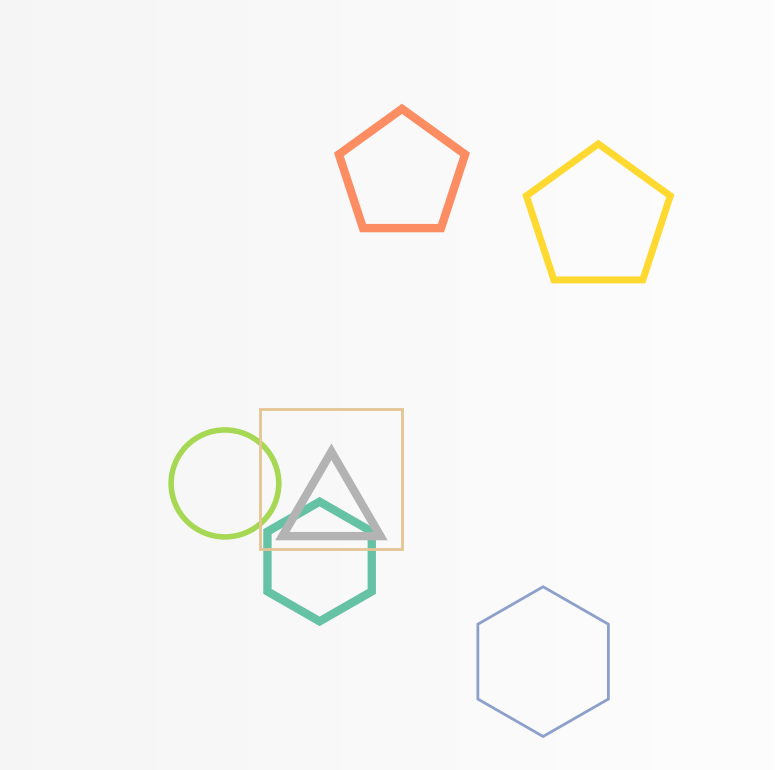[{"shape": "hexagon", "thickness": 3, "radius": 0.39, "center": [0.412, 0.271]}, {"shape": "pentagon", "thickness": 3, "radius": 0.43, "center": [0.519, 0.773]}, {"shape": "hexagon", "thickness": 1, "radius": 0.49, "center": [0.701, 0.141]}, {"shape": "circle", "thickness": 2, "radius": 0.35, "center": [0.29, 0.372]}, {"shape": "pentagon", "thickness": 2.5, "radius": 0.49, "center": [0.772, 0.715]}, {"shape": "square", "thickness": 1, "radius": 0.46, "center": [0.427, 0.378]}, {"shape": "triangle", "thickness": 3, "radius": 0.37, "center": [0.428, 0.34]}]